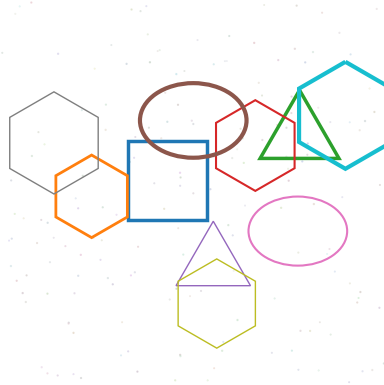[{"shape": "square", "thickness": 2.5, "radius": 0.51, "center": [0.436, 0.532]}, {"shape": "hexagon", "thickness": 2, "radius": 0.54, "center": [0.238, 0.49]}, {"shape": "triangle", "thickness": 2.5, "radius": 0.59, "center": [0.778, 0.648]}, {"shape": "hexagon", "thickness": 1.5, "radius": 0.59, "center": [0.663, 0.622]}, {"shape": "triangle", "thickness": 1, "radius": 0.56, "center": [0.554, 0.314]}, {"shape": "oval", "thickness": 3, "radius": 0.69, "center": [0.502, 0.687]}, {"shape": "oval", "thickness": 1.5, "radius": 0.64, "center": [0.774, 0.4]}, {"shape": "hexagon", "thickness": 1, "radius": 0.66, "center": [0.14, 0.629]}, {"shape": "hexagon", "thickness": 1, "radius": 0.58, "center": [0.563, 0.212]}, {"shape": "hexagon", "thickness": 3, "radius": 0.69, "center": [0.897, 0.701]}]